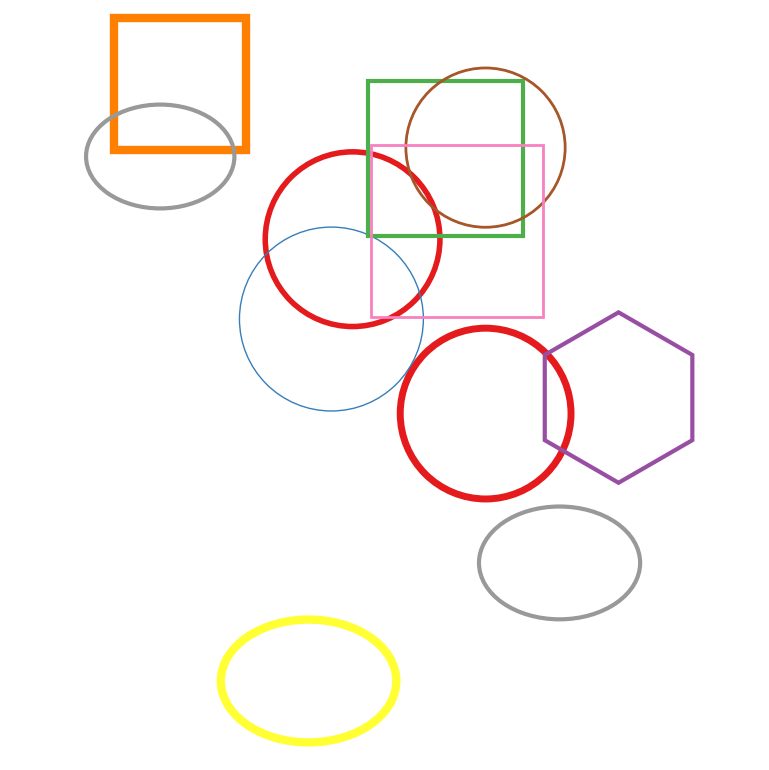[{"shape": "circle", "thickness": 2.5, "radius": 0.55, "center": [0.631, 0.463]}, {"shape": "circle", "thickness": 2, "radius": 0.57, "center": [0.458, 0.689]}, {"shape": "circle", "thickness": 0.5, "radius": 0.6, "center": [0.43, 0.586]}, {"shape": "square", "thickness": 1.5, "radius": 0.5, "center": [0.579, 0.794]}, {"shape": "hexagon", "thickness": 1.5, "radius": 0.55, "center": [0.803, 0.484]}, {"shape": "square", "thickness": 3, "radius": 0.43, "center": [0.234, 0.891]}, {"shape": "oval", "thickness": 3, "radius": 0.57, "center": [0.401, 0.116]}, {"shape": "circle", "thickness": 1, "radius": 0.52, "center": [0.631, 0.808]}, {"shape": "square", "thickness": 1, "radius": 0.56, "center": [0.594, 0.7]}, {"shape": "oval", "thickness": 1.5, "radius": 0.52, "center": [0.727, 0.269]}, {"shape": "oval", "thickness": 1.5, "radius": 0.48, "center": [0.208, 0.797]}]